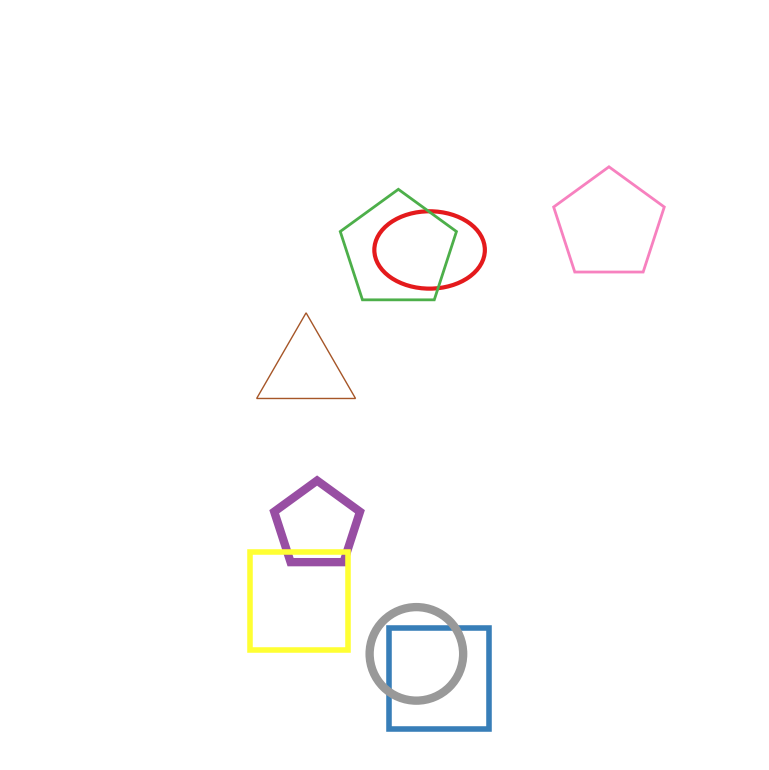[{"shape": "oval", "thickness": 1.5, "radius": 0.36, "center": [0.558, 0.675]}, {"shape": "square", "thickness": 2, "radius": 0.33, "center": [0.57, 0.119]}, {"shape": "pentagon", "thickness": 1, "radius": 0.4, "center": [0.517, 0.675]}, {"shape": "pentagon", "thickness": 3, "radius": 0.29, "center": [0.412, 0.317]}, {"shape": "square", "thickness": 2, "radius": 0.32, "center": [0.389, 0.219]}, {"shape": "triangle", "thickness": 0.5, "radius": 0.37, "center": [0.398, 0.52]}, {"shape": "pentagon", "thickness": 1, "radius": 0.38, "center": [0.791, 0.708]}, {"shape": "circle", "thickness": 3, "radius": 0.3, "center": [0.541, 0.151]}]